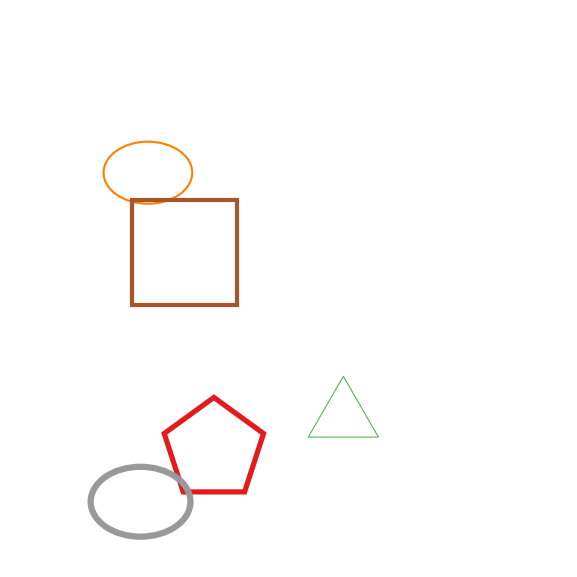[{"shape": "pentagon", "thickness": 2.5, "radius": 0.45, "center": [0.37, 0.22]}, {"shape": "triangle", "thickness": 0.5, "radius": 0.35, "center": [0.595, 0.277]}, {"shape": "oval", "thickness": 1, "radius": 0.38, "center": [0.256, 0.7]}, {"shape": "square", "thickness": 2, "radius": 0.45, "center": [0.32, 0.562]}, {"shape": "oval", "thickness": 3, "radius": 0.43, "center": [0.243, 0.13]}]